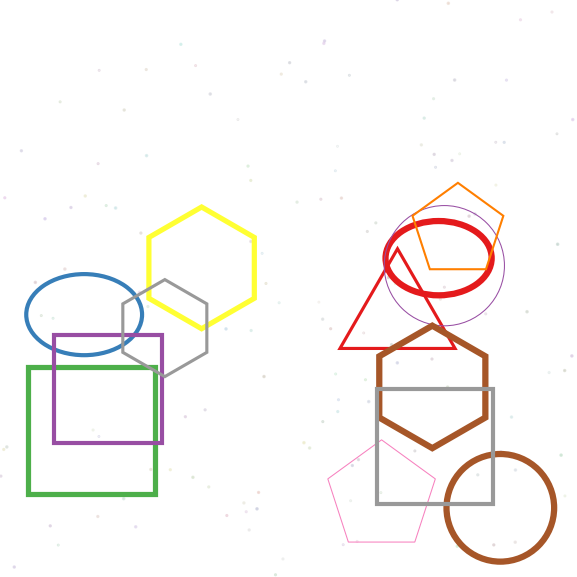[{"shape": "oval", "thickness": 3, "radius": 0.46, "center": [0.759, 0.552]}, {"shape": "triangle", "thickness": 1.5, "radius": 0.58, "center": [0.688, 0.453]}, {"shape": "oval", "thickness": 2, "radius": 0.5, "center": [0.146, 0.454]}, {"shape": "square", "thickness": 2.5, "radius": 0.55, "center": [0.158, 0.254]}, {"shape": "square", "thickness": 2, "radius": 0.47, "center": [0.187, 0.325]}, {"shape": "circle", "thickness": 0.5, "radius": 0.52, "center": [0.769, 0.539]}, {"shape": "pentagon", "thickness": 1, "radius": 0.41, "center": [0.793, 0.6]}, {"shape": "hexagon", "thickness": 2.5, "radius": 0.53, "center": [0.349, 0.535]}, {"shape": "circle", "thickness": 3, "radius": 0.47, "center": [0.866, 0.12]}, {"shape": "hexagon", "thickness": 3, "radius": 0.53, "center": [0.749, 0.329]}, {"shape": "pentagon", "thickness": 0.5, "radius": 0.49, "center": [0.661, 0.14]}, {"shape": "square", "thickness": 2, "radius": 0.5, "center": [0.754, 0.226]}, {"shape": "hexagon", "thickness": 1.5, "radius": 0.42, "center": [0.285, 0.431]}]